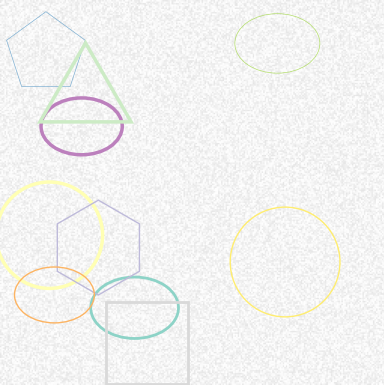[{"shape": "oval", "thickness": 2, "radius": 0.57, "center": [0.35, 0.201]}, {"shape": "circle", "thickness": 2.5, "radius": 0.69, "center": [0.128, 0.389]}, {"shape": "hexagon", "thickness": 1, "radius": 0.62, "center": [0.255, 0.357]}, {"shape": "pentagon", "thickness": 0.5, "radius": 0.54, "center": [0.119, 0.862]}, {"shape": "oval", "thickness": 1, "radius": 0.52, "center": [0.141, 0.234]}, {"shape": "oval", "thickness": 0.5, "radius": 0.55, "center": [0.72, 0.887]}, {"shape": "square", "thickness": 2, "radius": 0.53, "center": [0.381, 0.109]}, {"shape": "oval", "thickness": 2.5, "radius": 0.53, "center": [0.212, 0.672]}, {"shape": "triangle", "thickness": 2.5, "radius": 0.68, "center": [0.222, 0.752]}, {"shape": "circle", "thickness": 1, "radius": 0.71, "center": [0.74, 0.319]}]